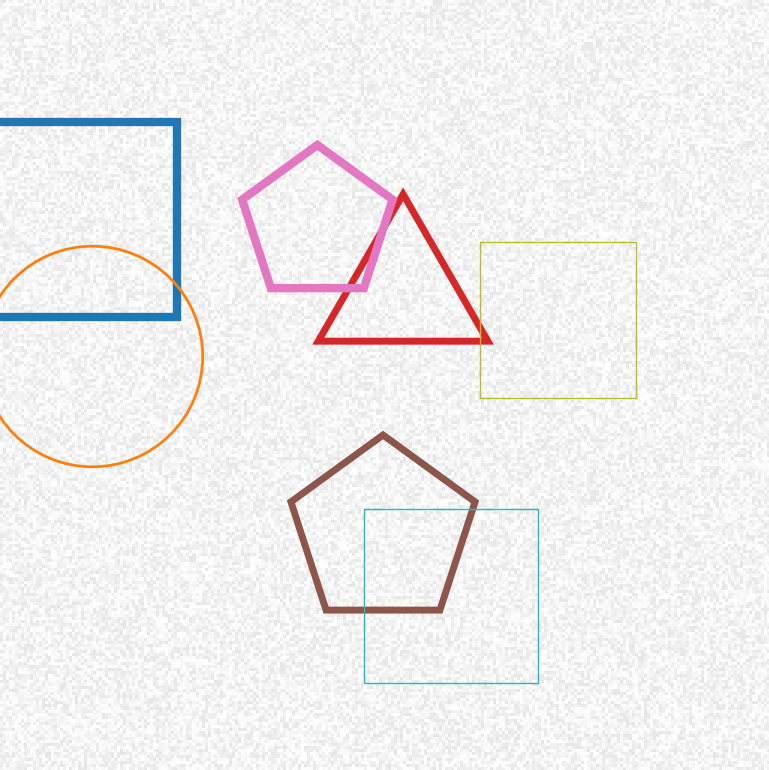[{"shape": "square", "thickness": 3, "radius": 0.63, "center": [0.103, 0.715]}, {"shape": "circle", "thickness": 1, "radius": 0.72, "center": [0.12, 0.537]}, {"shape": "triangle", "thickness": 2.5, "radius": 0.64, "center": [0.524, 0.621]}, {"shape": "pentagon", "thickness": 2.5, "radius": 0.63, "center": [0.497, 0.309]}, {"shape": "pentagon", "thickness": 3, "radius": 0.51, "center": [0.412, 0.709]}, {"shape": "square", "thickness": 0.5, "radius": 0.5, "center": [0.725, 0.584]}, {"shape": "square", "thickness": 0.5, "radius": 0.56, "center": [0.585, 0.226]}]